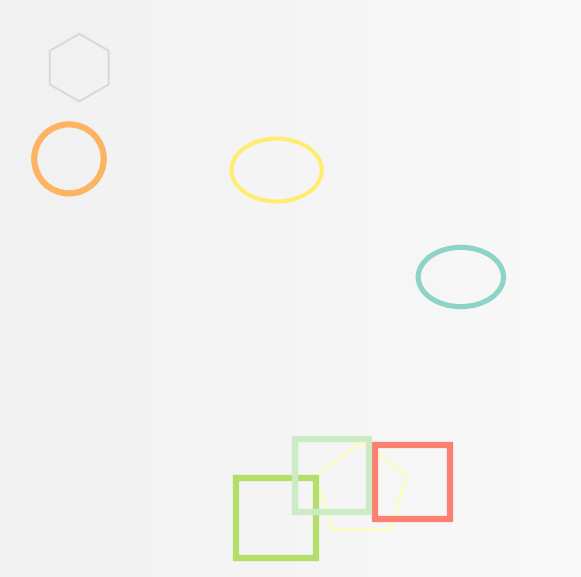[{"shape": "oval", "thickness": 2.5, "radius": 0.37, "center": [0.793, 0.519]}, {"shape": "pentagon", "thickness": 1, "radius": 0.42, "center": [0.622, 0.15]}, {"shape": "square", "thickness": 3, "radius": 0.32, "center": [0.71, 0.165]}, {"shape": "circle", "thickness": 3, "radius": 0.3, "center": [0.119, 0.724]}, {"shape": "square", "thickness": 3, "radius": 0.35, "center": [0.475, 0.102]}, {"shape": "hexagon", "thickness": 1, "radius": 0.29, "center": [0.136, 0.882]}, {"shape": "square", "thickness": 3, "radius": 0.32, "center": [0.571, 0.175]}, {"shape": "oval", "thickness": 2, "radius": 0.39, "center": [0.476, 0.705]}]